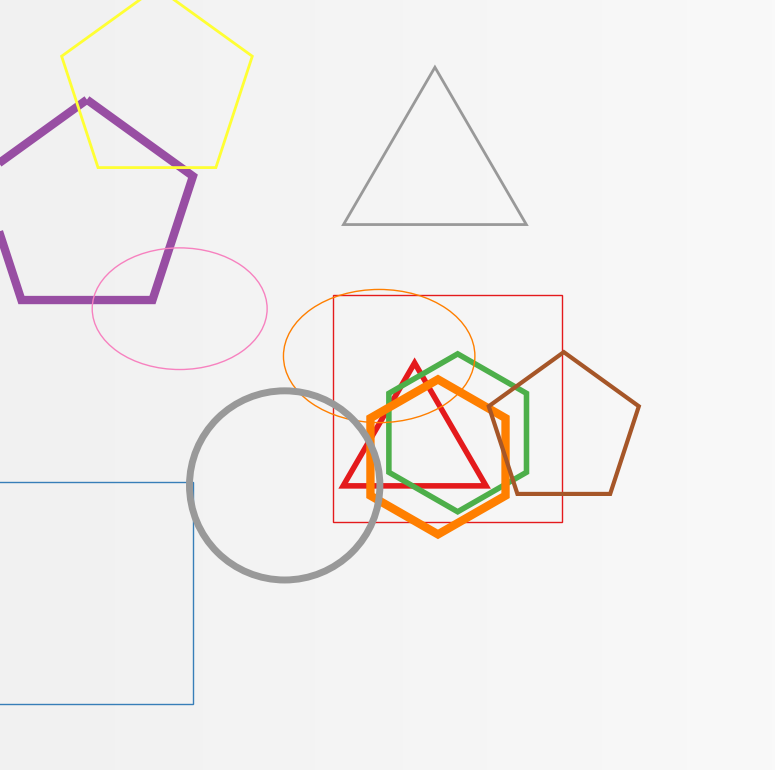[{"shape": "square", "thickness": 0.5, "radius": 0.74, "center": [0.578, 0.47]}, {"shape": "triangle", "thickness": 2, "radius": 0.53, "center": [0.535, 0.422]}, {"shape": "square", "thickness": 0.5, "radius": 0.72, "center": [0.106, 0.23]}, {"shape": "hexagon", "thickness": 2, "radius": 0.51, "center": [0.591, 0.438]}, {"shape": "pentagon", "thickness": 3, "radius": 0.72, "center": [0.112, 0.727]}, {"shape": "hexagon", "thickness": 3, "radius": 0.5, "center": [0.565, 0.407]}, {"shape": "oval", "thickness": 0.5, "radius": 0.62, "center": [0.489, 0.538]}, {"shape": "pentagon", "thickness": 1, "radius": 0.65, "center": [0.203, 0.887]}, {"shape": "pentagon", "thickness": 1.5, "radius": 0.51, "center": [0.727, 0.441]}, {"shape": "oval", "thickness": 0.5, "radius": 0.56, "center": [0.232, 0.599]}, {"shape": "triangle", "thickness": 1, "radius": 0.68, "center": [0.561, 0.776]}, {"shape": "circle", "thickness": 2.5, "radius": 0.61, "center": [0.367, 0.37]}]